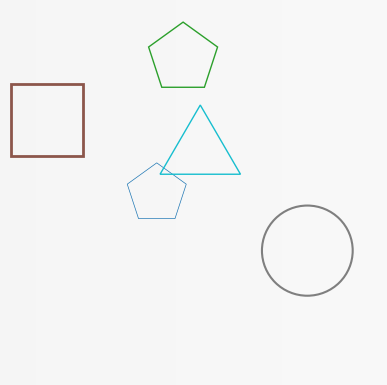[{"shape": "pentagon", "thickness": 0.5, "radius": 0.4, "center": [0.405, 0.497]}, {"shape": "pentagon", "thickness": 1, "radius": 0.47, "center": [0.472, 0.849]}, {"shape": "square", "thickness": 2, "radius": 0.47, "center": [0.121, 0.688]}, {"shape": "circle", "thickness": 1.5, "radius": 0.59, "center": [0.793, 0.349]}, {"shape": "triangle", "thickness": 1, "radius": 0.6, "center": [0.517, 0.607]}]